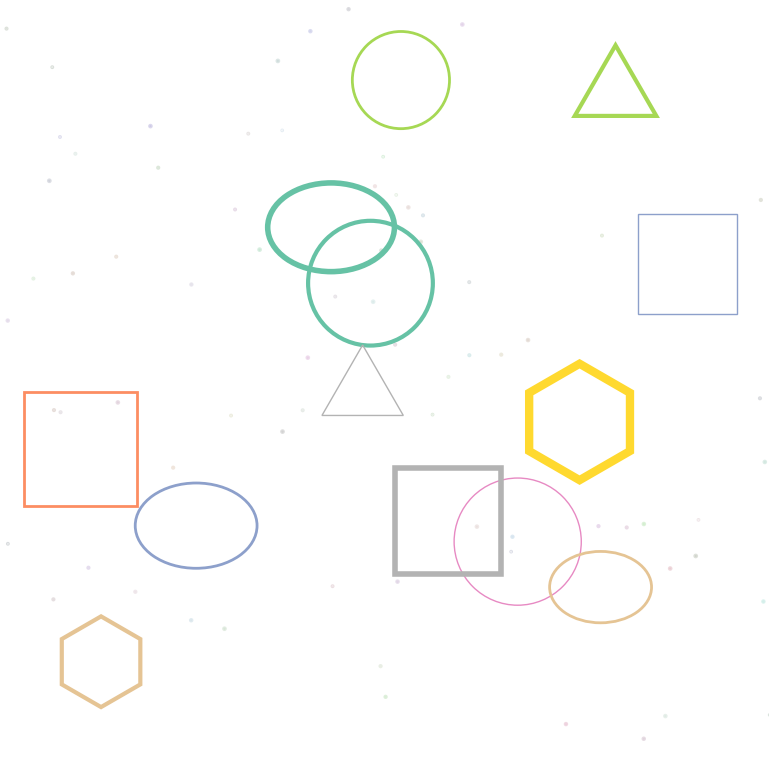[{"shape": "oval", "thickness": 2, "radius": 0.41, "center": [0.43, 0.705]}, {"shape": "circle", "thickness": 1.5, "radius": 0.41, "center": [0.481, 0.632]}, {"shape": "square", "thickness": 1, "radius": 0.37, "center": [0.104, 0.417]}, {"shape": "square", "thickness": 0.5, "radius": 0.32, "center": [0.893, 0.657]}, {"shape": "oval", "thickness": 1, "radius": 0.4, "center": [0.255, 0.317]}, {"shape": "circle", "thickness": 0.5, "radius": 0.41, "center": [0.672, 0.297]}, {"shape": "circle", "thickness": 1, "radius": 0.32, "center": [0.521, 0.896]}, {"shape": "triangle", "thickness": 1.5, "radius": 0.31, "center": [0.799, 0.88]}, {"shape": "hexagon", "thickness": 3, "radius": 0.38, "center": [0.753, 0.452]}, {"shape": "hexagon", "thickness": 1.5, "radius": 0.29, "center": [0.131, 0.141]}, {"shape": "oval", "thickness": 1, "radius": 0.33, "center": [0.78, 0.238]}, {"shape": "square", "thickness": 2, "radius": 0.34, "center": [0.581, 0.323]}, {"shape": "triangle", "thickness": 0.5, "radius": 0.3, "center": [0.471, 0.491]}]